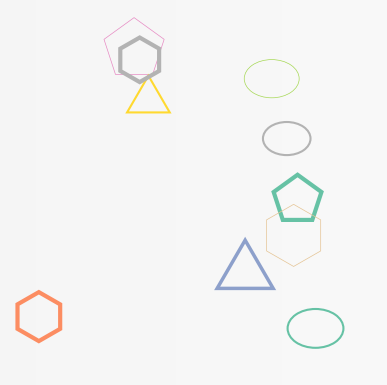[{"shape": "oval", "thickness": 1.5, "radius": 0.36, "center": [0.814, 0.147]}, {"shape": "pentagon", "thickness": 3, "radius": 0.32, "center": [0.768, 0.481]}, {"shape": "hexagon", "thickness": 3, "radius": 0.32, "center": [0.1, 0.178]}, {"shape": "triangle", "thickness": 2.5, "radius": 0.42, "center": [0.633, 0.293]}, {"shape": "pentagon", "thickness": 0.5, "radius": 0.41, "center": [0.346, 0.873]}, {"shape": "oval", "thickness": 0.5, "radius": 0.35, "center": [0.701, 0.796]}, {"shape": "triangle", "thickness": 1.5, "radius": 0.32, "center": [0.383, 0.74]}, {"shape": "hexagon", "thickness": 0.5, "radius": 0.4, "center": [0.758, 0.389]}, {"shape": "hexagon", "thickness": 3, "radius": 0.29, "center": [0.361, 0.845]}, {"shape": "oval", "thickness": 1.5, "radius": 0.31, "center": [0.74, 0.64]}]